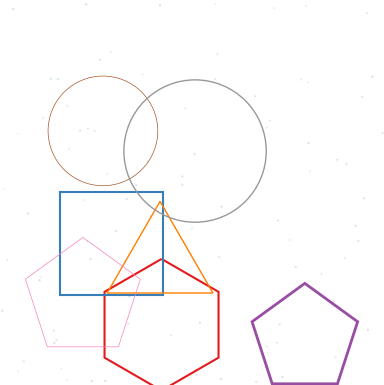[{"shape": "hexagon", "thickness": 1.5, "radius": 0.85, "center": [0.42, 0.156]}, {"shape": "square", "thickness": 1.5, "radius": 0.67, "center": [0.29, 0.368]}, {"shape": "pentagon", "thickness": 2, "radius": 0.72, "center": [0.792, 0.12]}, {"shape": "triangle", "thickness": 1, "radius": 0.79, "center": [0.416, 0.318]}, {"shape": "circle", "thickness": 0.5, "radius": 0.71, "center": [0.267, 0.66]}, {"shape": "pentagon", "thickness": 0.5, "radius": 0.79, "center": [0.215, 0.226]}, {"shape": "circle", "thickness": 1, "radius": 0.92, "center": [0.507, 0.608]}]